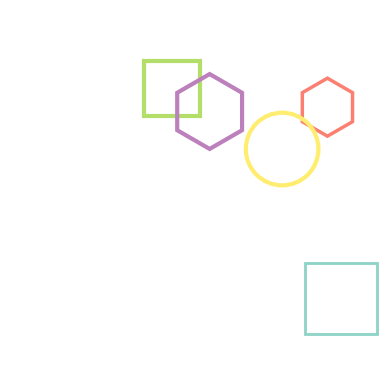[{"shape": "square", "thickness": 2, "radius": 0.46, "center": [0.885, 0.225]}, {"shape": "hexagon", "thickness": 2.5, "radius": 0.38, "center": [0.85, 0.722]}, {"shape": "square", "thickness": 3, "radius": 0.36, "center": [0.446, 0.77]}, {"shape": "hexagon", "thickness": 3, "radius": 0.49, "center": [0.545, 0.71]}, {"shape": "circle", "thickness": 3, "radius": 0.47, "center": [0.733, 0.613]}]